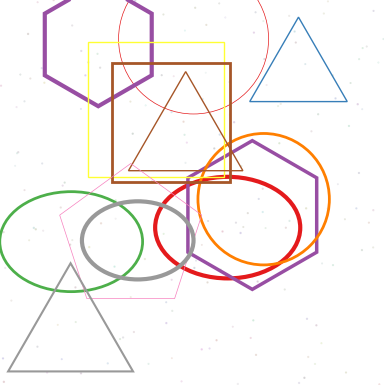[{"shape": "circle", "thickness": 0.5, "radius": 0.97, "center": [0.503, 0.899]}, {"shape": "oval", "thickness": 3, "radius": 0.94, "center": [0.591, 0.409]}, {"shape": "triangle", "thickness": 1, "radius": 0.73, "center": [0.775, 0.809]}, {"shape": "oval", "thickness": 2, "radius": 0.93, "center": [0.185, 0.372]}, {"shape": "hexagon", "thickness": 2.5, "radius": 0.97, "center": [0.655, 0.441]}, {"shape": "hexagon", "thickness": 3, "radius": 0.8, "center": [0.255, 0.884]}, {"shape": "circle", "thickness": 2, "radius": 0.85, "center": [0.685, 0.483]}, {"shape": "square", "thickness": 1, "radius": 0.88, "center": [0.405, 0.716]}, {"shape": "triangle", "thickness": 1, "radius": 0.86, "center": [0.482, 0.642]}, {"shape": "square", "thickness": 2, "radius": 0.77, "center": [0.444, 0.682]}, {"shape": "pentagon", "thickness": 0.5, "radius": 0.97, "center": [0.34, 0.381]}, {"shape": "triangle", "thickness": 1.5, "radius": 0.94, "center": [0.183, 0.129]}, {"shape": "oval", "thickness": 3, "radius": 0.72, "center": [0.358, 0.376]}]